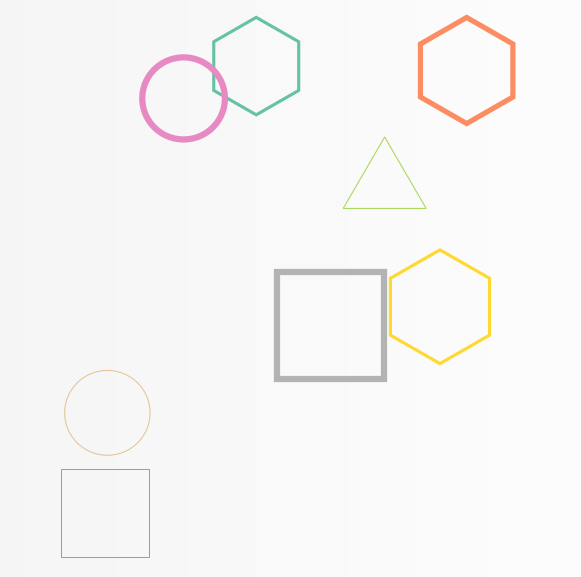[{"shape": "hexagon", "thickness": 1.5, "radius": 0.42, "center": [0.441, 0.885]}, {"shape": "hexagon", "thickness": 2.5, "radius": 0.46, "center": [0.803, 0.877]}, {"shape": "square", "thickness": 0.5, "radius": 0.38, "center": [0.181, 0.11]}, {"shape": "circle", "thickness": 3, "radius": 0.36, "center": [0.316, 0.829]}, {"shape": "triangle", "thickness": 0.5, "radius": 0.41, "center": [0.662, 0.679]}, {"shape": "hexagon", "thickness": 1.5, "radius": 0.49, "center": [0.757, 0.468]}, {"shape": "circle", "thickness": 0.5, "radius": 0.37, "center": [0.185, 0.284]}, {"shape": "square", "thickness": 3, "radius": 0.46, "center": [0.569, 0.435]}]